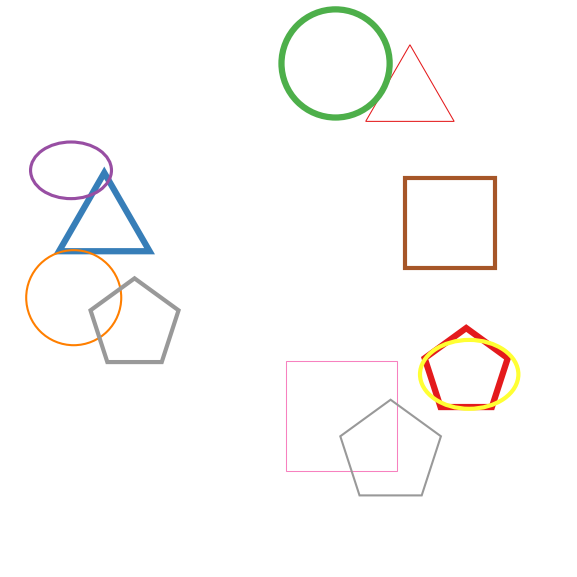[{"shape": "triangle", "thickness": 0.5, "radius": 0.44, "center": [0.71, 0.833]}, {"shape": "pentagon", "thickness": 3, "radius": 0.38, "center": [0.807, 0.355]}, {"shape": "triangle", "thickness": 3, "radius": 0.45, "center": [0.181, 0.609]}, {"shape": "circle", "thickness": 3, "radius": 0.47, "center": [0.581, 0.889]}, {"shape": "oval", "thickness": 1.5, "radius": 0.35, "center": [0.123, 0.704]}, {"shape": "circle", "thickness": 1, "radius": 0.41, "center": [0.128, 0.484]}, {"shape": "oval", "thickness": 2, "radius": 0.43, "center": [0.812, 0.351]}, {"shape": "square", "thickness": 2, "radius": 0.39, "center": [0.779, 0.613]}, {"shape": "square", "thickness": 0.5, "radius": 0.48, "center": [0.592, 0.279]}, {"shape": "pentagon", "thickness": 1, "radius": 0.46, "center": [0.676, 0.215]}, {"shape": "pentagon", "thickness": 2, "radius": 0.4, "center": [0.233, 0.437]}]